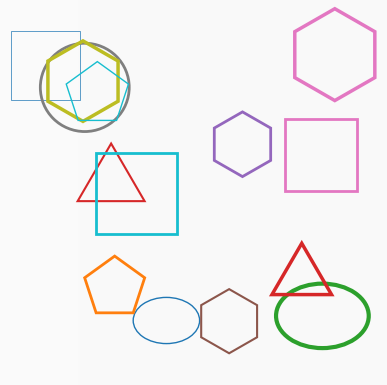[{"shape": "oval", "thickness": 1, "radius": 0.43, "center": [0.429, 0.168]}, {"shape": "square", "thickness": 0.5, "radius": 0.45, "center": [0.117, 0.829]}, {"shape": "pentagon", "thickness": 2, "radius": 0.41, "center": [0.296, 0.253]}, {"shape": "oval", "thickness": 3, "radius": 0.6, "center": [0.832, 0.18]}, {"shape": "triangle", "thickness": 2.5, "radius": 0.44, "center": [0.779, 0.279]}, {"shape": "triangle", "thickness": 1.5, "radius": 0.5, "center": [0.287, 0.527]}, {"shape": "hexagon", "thickness": 2, "radius": 0.42, "center": [0.626, 0.625]}, {"shape": "hexagon", "thickness": 1.5, "radius": 0.42, "center": [0.591, 0.166]}, {"shape": "hexagon", "thickness": 2.5, "radius": 0.6, "center": [0.864, 0.858]}, {"shape": "square", "thickness": 2, "radius": 0.47, "center": [0.828, 0.598]}, {"shape": "circle", "thickness": 2, "radius": 0.57, "center": [0.219, 0.773]}, {"shape": "hexagon", "thickness": 2.5, "radius": 0.52, "center": [0.214, 0.789]}, {"shape": "square", "thickness": 2, "radius": 0.53, "center": [0.353, 0.498]}, {"shape": "pentagon", "thickness": 1, "radius": 0.42, "center": [0.251, 0.756]}]